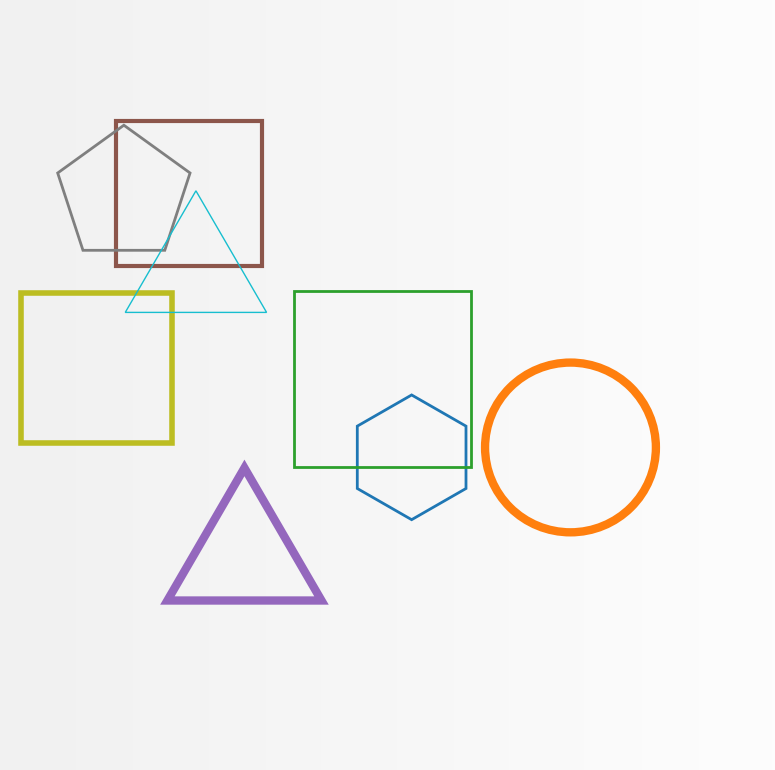[{"shape": "hexagon", "thickness": 1, "radius": 0.4, "center": [0.531, 0.406]}, {"shape": "circle", "thickness": 3, "radius": 0.55, "center": [0.736, 0.419]}, {"shape": "square", "thickness": 1, "radius": 0.57, "center": [0.493, 0.508]}, {"shape": "triangle", "thickness": 3, "radius": 0.57, "center": [0.315, 0.278]}, {"shape": "square", "thickness": 1.5, "radius": 0.47, "center": [0.244, 0.749]}, {"shape": "pentagon", "thickness": 1, "radius": 0.45, "center": [0.16, 0.748]}, {"shape": "square", "thickness": 2, "radius": 0.49, "center": [0.125, 0.522]}, {"shape": "triangle", "thickness": 0.5, "radius": 0.53, "center": [0.253, 0.647]}]